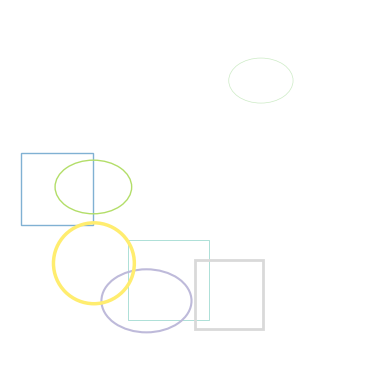[{"shape": "square", "thickness": 0.5, "radius": 0.52, "center": [0.438, 0.273]}, {"shape": "oval", "thickness": 1.5, "radius": 0.58, "center": [0.38, 0.219]}, {"shape": "square", "thickness": 1, "radius": 0.46, "center": [0.148, 0.509]}, {"shape": "oval", "thickness": 1, "radius": 0.5, "center": [0.243, 0.514]}, {"shape": "square", "thickness": 2, "radius": 0.44, "center": [0.594, 0.235]}, {"shape": "oval", "thickness": 0.5, "radius": 0.42, "center": [0.678, 0.791]}, {"shape": "circle", "thickness": 2.5, "radius": 0.53, "center": [0.244, 0.316]}]